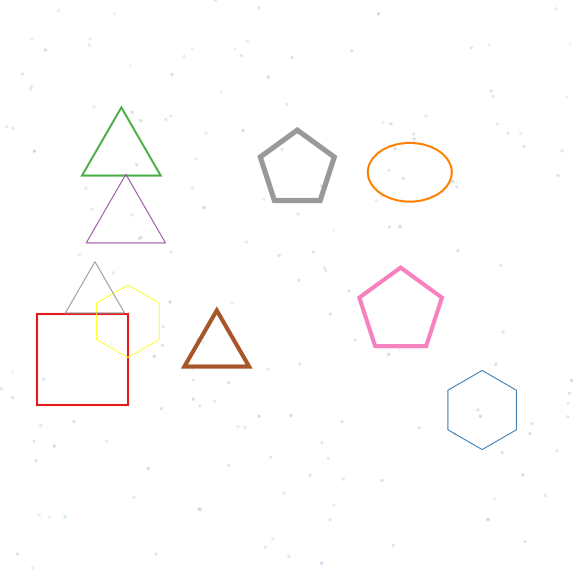[{"shape": "square", "thickness": 1, "radius": 0.39, "center": [0.143, 0.377]}, {"shape": "hexagon", "thickness": 0.5, "radius": 0.34, "center": [0.835, 0.289]}, {"shape": "triangle", "thickness": 1, "radius": 0.39, "center": [0.21, 0.734]}, {"shape": "triangle", "thickness": 0.5, "radius": 0.4, "center": [0.218, 0.618]}, {"shape": "oval", "thickness": 1, "radius": 0.36, "center": [0.71, 0.701]}, {"shape": "hexagon", "thickness": 0.5, "radius": 0.31, "center": [0.221, 0.443]}, {"shape": "triangle", "thickness": 2, "radius": 0.32, "center": [0.375, 0.397]}, {"shape": "pentagon", "thickness": 2, "radius": 0.38, "center": [0.694, 0.461]}, {"shape": "pentagon", "thickness": 2.5, "radius": 0.34, "center": [0.515, 0.706]}, {"shape": "triangle", "thickness": 0.5, "radius": 0.3, "center": [0.164, 0.487]}]